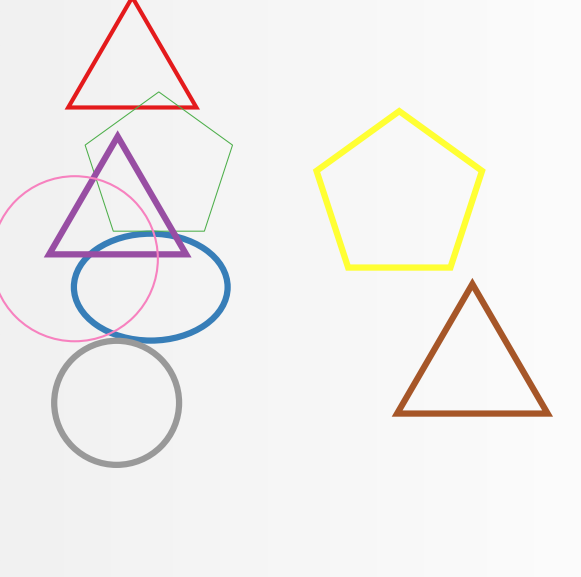[{"shape": "triangle", "thickness": 2, "radius": 0.64, "center": [0.228, 0.877]}, {"shape": "oval", "thickness": 3, "radius": 0.66, "center": [0.259, 0.502]}, {"shape": "pentagon", "thickness": 0.5, "radius": 0.67, "center": [0.273, 0.707]}, {"shape": "triangle", "thickness": 3, "radius": 0.68, "center": [0.202, 0.627]}, {"shape": "pentagon", "thickness": 3, "radius": 0.75, "center": [0.687, 0.657]}, {"shape": "triangle", "thickness": 3, "radius": 0.75, "center": [0.813, 0.358]}, {"shape": "circle", "thickness": 1, "radius": 0.71, "center": [0.129, 0.551]}, {"shape": "circle", "thickness": 3, "radius": 0.54, "center": [0.201, 0.302]}]